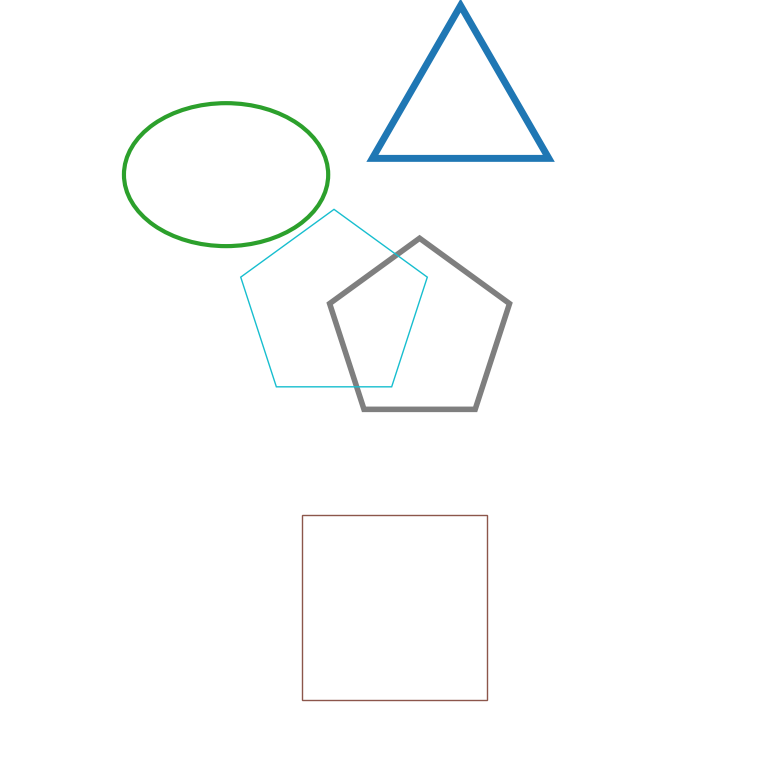[{"shape": "triangle", "thickness": 2.5, "radius": 0.66, "center": [0.598, 0.86]}, {"shape": "oval", "thickness": 1.5, "radius": 0.66, "center": [0.294, 0.773]}, {"shape": "square", "thickness": 0.5, "radius": 0.6, "center": [0.513, 0.212]}, {"shape": "pentagon", "thickness": 2, "radius": 0.61, "center": [0.545, 0.568]}, {"shape": "pentagon", "thickness": 0.5, "radius": 0.64, "center": [0.434, 0.601]}]